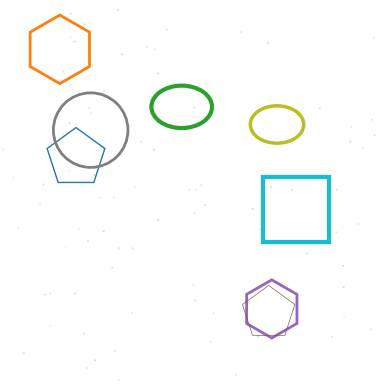[{"shape": "pentagon", "thickness": 1, "radius": 0.39, "center": [0.197, 0.59]}, {"shape": "hexagon", "thickness": 2, "radius": 0.45, "center": [0.155, 0.872]}, {"shape": "oval", "thickness": 3, "radius": 0.39, "center": [0.472, 0.722]}, {"shape": "hexagon", "thickness": 2, "radius": 0.38, "center": [0.706, 0.198]}, {"shape": "pentagon", "thickness": 0.5, "radius": 0.36, "center": [0.698, 0.187]}, {"shape": "circle", "thickness": 2, "radius": 0.48, "center": [0.236, 0.662]}, {"shape": "oval", "thickness": 2.5, "radius": 0.35, "center": [0.72, 0.677]}, {"shape": "square", "thickness": 3, "radius": 0.43, "center": [0.769, 0.456]}]